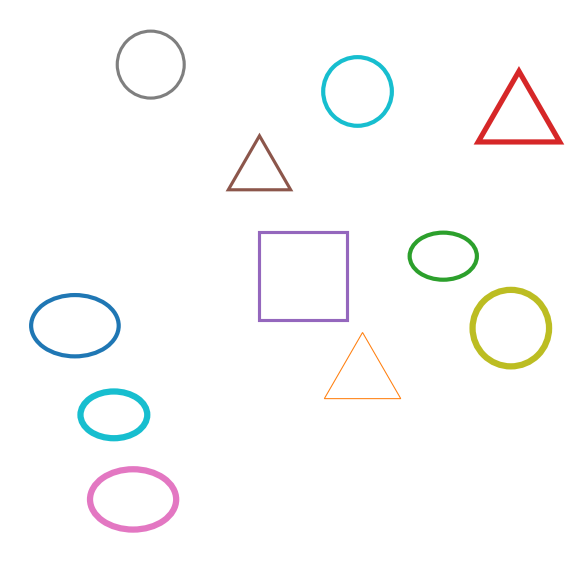[{"shape": "oval", "thickness": 2, "radius": 0.38, "center": [0.13, 0.435]}, {"shape": "triangle", "thickness": 0.5, "radius": 0.38, "center": [0.628, 0.347]}, {"shape": "oval", "thickness": 2, "radius": 0.29, "center": [0.768, 0.556]}, {"shape": "triangle", "thickness": 2.5, "radius": 0.41, "center": [0.899, 0.794]}, {"shape": "square", "thickness": 1.5, "radius": 0.38, "center": [0.525, 0.52]}, {"shape": "triangle", "thickness": 1.5, "radius": 0.31, "center": [0.449, 0.702]}, {"shape": "oval", "thickness": 3, "radius": 0.37, "center": [0.23, 0.134]}, {"shape": "circle", "thickness": 1.5, "radius": 0.29, "center": [0.261, 0.887]}, {"shape": "circle", "thickness": 3, "radius": 0.33, "center": [0.885, 0.431]}, {"shape": "circle", "thickness": 2, "radius": 0.3, "center": [0.619, 0.841]}, {"shape": "oval", "thickness": 3, "radius": 0.29, "center": [0.197, 0.281]}]